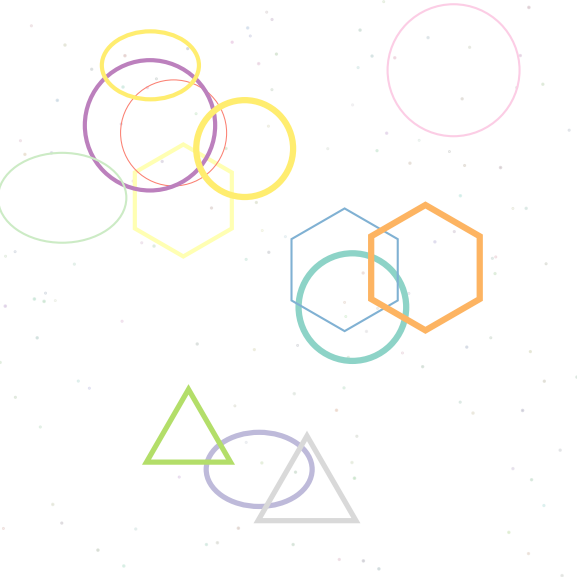[{"shape": "circle", "thickness": 3, "radius": 0.47, "center": [0.61, 0.467]}, {"shape": "hexagon", "thickness": 2, "radius": 0.48, "center": [0.317, 0.652]}, {"shape": "oval", "thickness": 2.5, "radius": 0.46, "center": [0.449, 0.186]}, {"shape": "circle", "thickness": 0.5, "radius": 0.46, "center": [0.301, 0.769]}, {"shape": "hexagon", "thickness": 1, "radius": 0.53, "center": [0.597, 0.532]}, {"shape": "hexagon", "thickness": 3, "radius": 0.54, "center": [0.737, 0.536]}, {"shape": "triangle", "thickness": 2.5, "radius": 0.42, "center": [0.326, 0.241]}, {"shape": "circle", "thickness": 1, "radius": 0.57, "center": [0.785, 0.878]}, {"shape": "triangle", "thickness": 2.5, "radius": 0.49, "center": [0.532, 0.146]}, {"shape": "circle", "thickness": 2, "radius": 0.56, "center": [0.26, 0.782]}, {"shape": "oval", "thickness": 1, "radius": 0.56, "center": [0.108, 0.657]}, {"shape": "circle", "thickness": 3, "radius": 0.42, "center": [0.424, 0.742]}, {"shape": "oval", "thickness": 2, "radius": 0.42, "center": [0.26, 0.886]}]